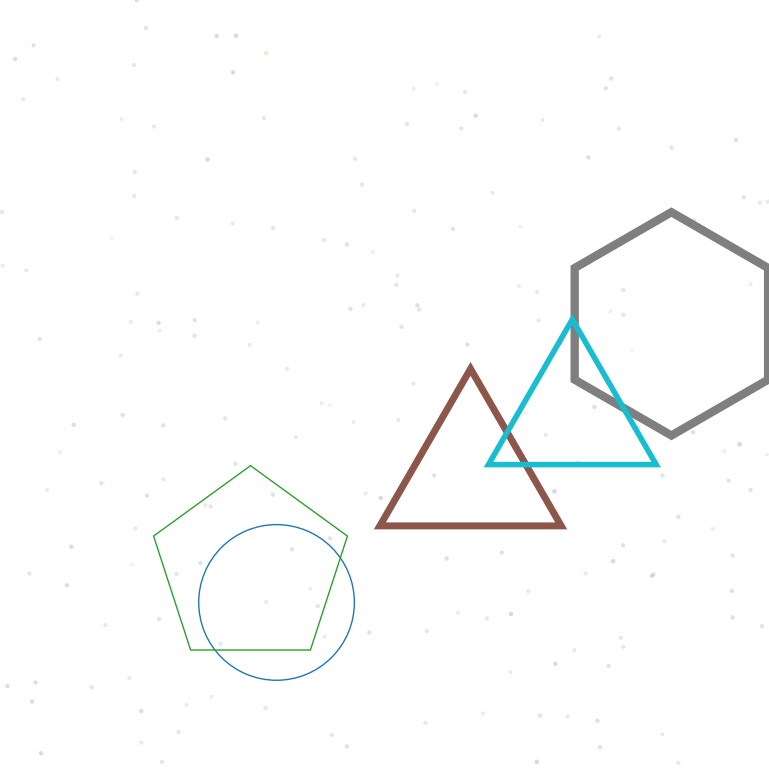[{"shape": "circle", "thickness": 0.5, "radius": 0.51, "center": [0.359, 0.218]}, {"shape": "pentagon", "thickness": 0.5, "radius": 0.66, "center": [0.325, 0.263]}, {"shape": "triangle", "thickness": 2.5, "radius": 0.68, "center": [0.611, 0.385]}, {"shape": "hexagon", "thickness": 3, "radius": 0.73, "center": [0.872, 0.579]}, {"shape": "triangle", "thickness": 2, "radius": 0.63, "center": [0.743, 0.459]}]